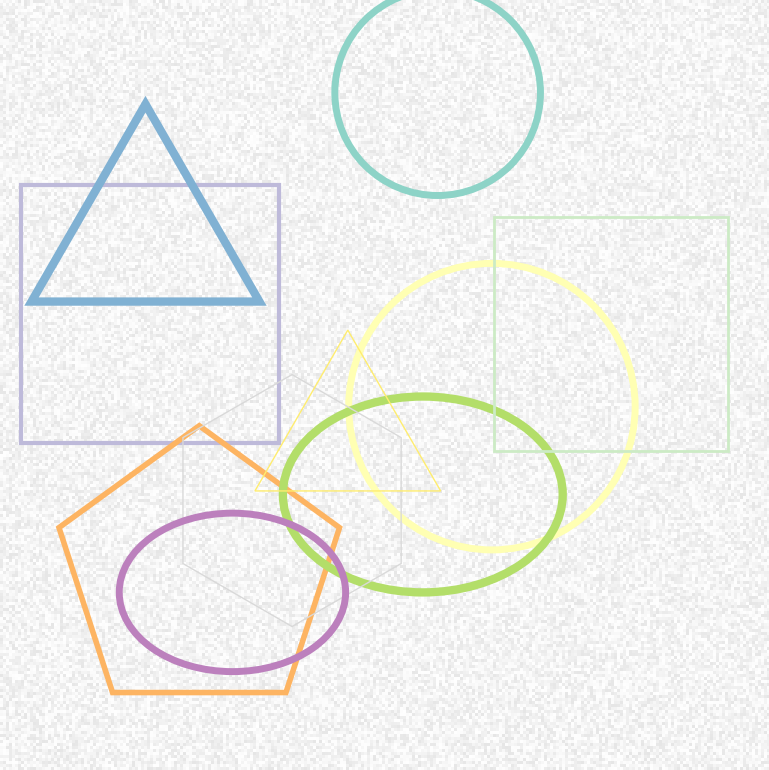[{"shape": "circle", "thickness": 2.5, "radius": 0.67, "center": [0.568, 0.88]}, {"shape": "circle", "thickness": 2.5, "radius": 0.93, "center": [0.639, 0.472]}, {"shape": "square", "thickness": 1.5, "radius": 0.84, "center": [0.195, 0.592]}, {"shape": "triangle", "thickness": 3, "radius": 0.85, "center": [0.189, 0.694]}, {"shape": "pentagon", "thickness": 2, "radius": 0.96, "center": [0.259, 0.256]}, {"shape": "oval", "thickness": 3, "radius": 0.91, "center": [0.549, 0.358]}, {"shape": "hexagon", "thickness": 0.5, "radius": 0.82, "center": [0.379, 0.35]}, {"shape": "oval", "thickness": 2.5, "radius": 0.73, "center": [0.302, 0.231]}, {"shape": "square", "thickness": 1, "radius": 0.76, "center": [0.794, 0.566]}, {"shape": "triangle", "thickness": 0.5, "radius": 0.7, "center": [0.452, 0.432]}]